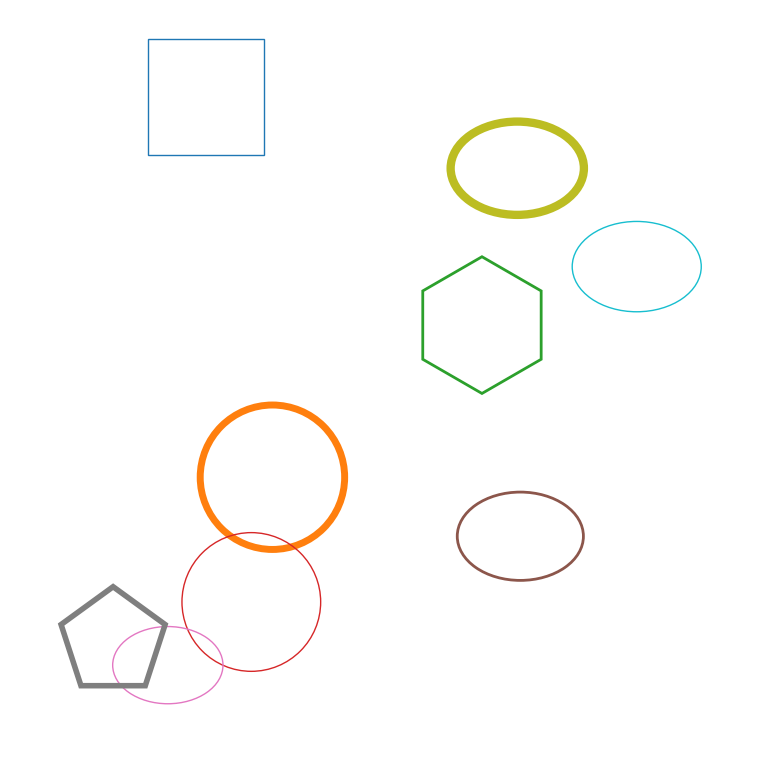[{"shape": "square", "thickness": 0.5, "radius": 0.38, "center": [0.268, 0.874]}, {"shape": "circle", "thickness": 2.5, "radius": 0.47, "center": [0.354, 0.38]}, {"shape": "hexagon", "thickness": 1, "radius": 0.44, "center": [0.626, 0.578]}, {"shape": "circle", "thickness": 0.5, "radius": 0.45, "center": [0.326, 0.218]}, {"shape": "oval", "thickness": 1, "radius": 0.41, "center": [0.676, 0.304]}, {"shape": "oval", "thickness": 0.5, "radius": 0.36, "center": [0.218, 0.136]}, {"shape": "pentagon", "thickness": 2, "radius": 0.36, "center": [0.147, 0.167]}, {"shape": "oval", "thickness": 3, "radius": 0.43, "center": [0.672, 0.782]}, {"shape": "oval", "thickness": 0.5, "radius": 0.42, "center": [0.827, 0.654]}]